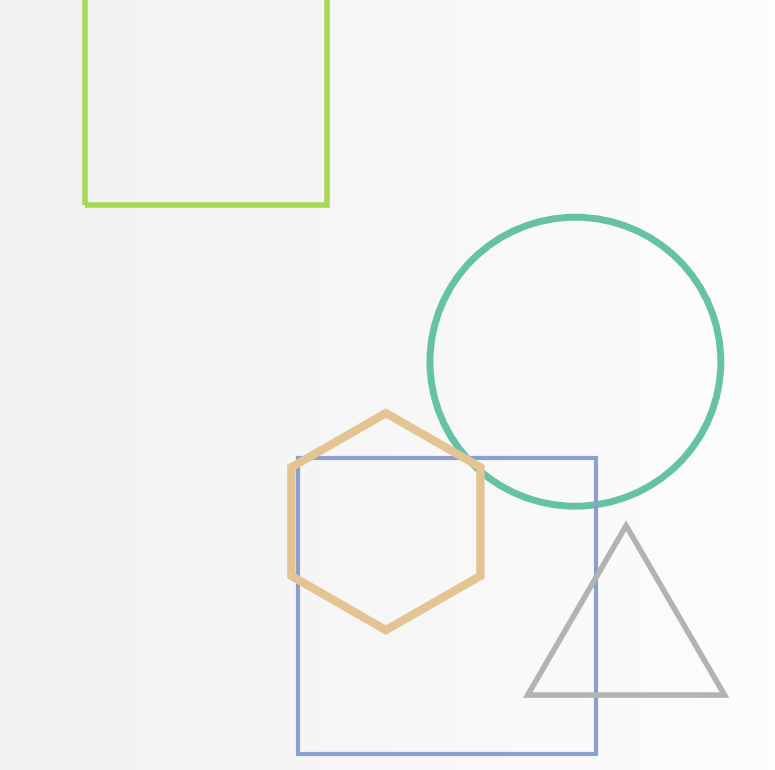[{"shape": "circle", "thickness": 2.5, "radius": 0.94, "center": [0.742, 0.53]}, {"shape": "square", "thickness": 1.5, "radius": 0.96, "center": [0.577, 0.213]}, {"shape": "square", "thickness": 2, "radius": 0.78, "center": [0.266, 0.89]}, {"shape": "hexagon", "thickness": 3, "radius": 0.7, "center": [0.498, 0.323]}, {"shape": "triangle", "thickness": 2, "radius": 0.73, "center": [0.808, 0.171]}]